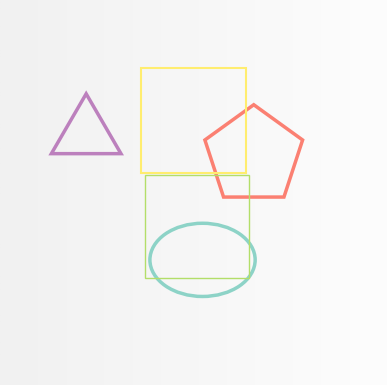[{"shape": "oval", "thickness": 2.5, "radius": 0.68, "center": [0.523, 0.325]}, {"shape": "pentagon", "thickness": 2.5, "radius": 0.66, "center": [0.655, 0.595]}, {"shape": "square", "thickness": 1, "radius": 0.67, "center": [0.508, 0.412]}, {"shape": "triangle", "thickness": 2.5, "radius": 0.52, "center": [0.222, 0.653]}, {"shape": "square", "thickness": 1.5, "radius": 0.68, "center": [0.499, 0.686]}]